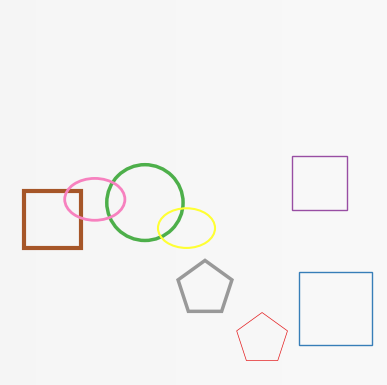[{"shape": "pentagon", "thickness": 0.5, "radius": 0.34, "center": [0.676, 0.119]}, {"shape": "square", "thickness": 1, "radius": 0.47, "center": [0.865, 0.198]}, {"shape": "circle", "thickness": 2.5, "radius": 0.49, "center": [0.374, 0.474]}, {"shape": "square", "thickness": 1, "radius": 0.35, "center": [0.825, 0.524]}, {"shape": "oval", "thickness": 1.5, "radius": 0.37, "center": [0.481, 0.408]}, {"shape": "square", "thickness": 3, "radius": 0.37, "center": [0.136, 0.43]}, {"shape": "oval", "thickness": 2, "radius": 0.39, "center": [0.245, 0.482]}, {"shape": "pentagon", "thickness": 2.5, "radius": 0.37, "center": [0.529, 0.25]}]